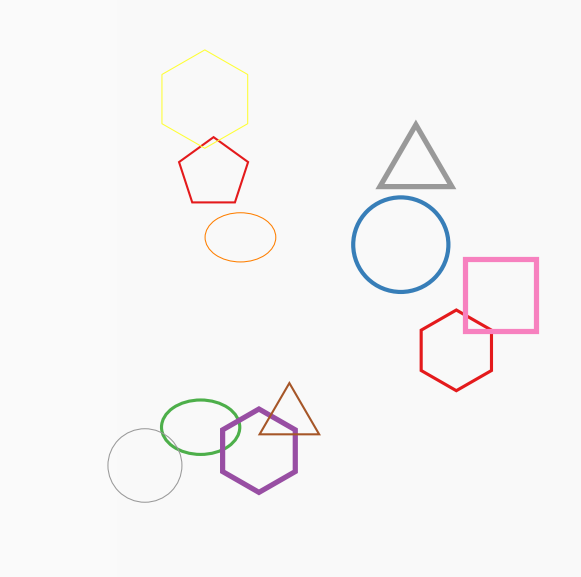[{"shape": "pentagon", "thickness": 1, "radius": 0.31, "center": [0.367, 0.699]}, {"shape": "hexagon", "thickness": 1.5, "radius": 0.35, "center": [0.785, 0.392]}, {"shape": "circle", "thickness": 2, "radius": 0.41, "center": [0.69, 0.575]}, {"shape": "oval", "thickness": 1.5, "radius": 0.34, "center": [0.345, 0.259]}, {"shape": "hexagon", "thickness": 2.5, "radius": 0.36, "center": [0.446, 0.219]}, {"shape": "oval", "thickness": 0.5, "radius": 0.3, "center": [0.414, 0.588]}, {"shape": "hexagon", "thickness": 0.5, "radius": 0.43, "center": [0.352, 0.828]}, {"shape": "triangle", "thickness": 1, "radius": 0.3, "center": [0.498, 0.277]}, {"shape": "square", "thickness": 2.5, "radius": 0.31, "center": [0.861, 0.488]}, {"shape": "triangle", "thickness": 2.5, "radius": 0.36, "center": [0.715, 0.712]}, {"shape": "circle", "thickness": 0.5, "radius": 0.32, "center": [0.249, 0.193]}]